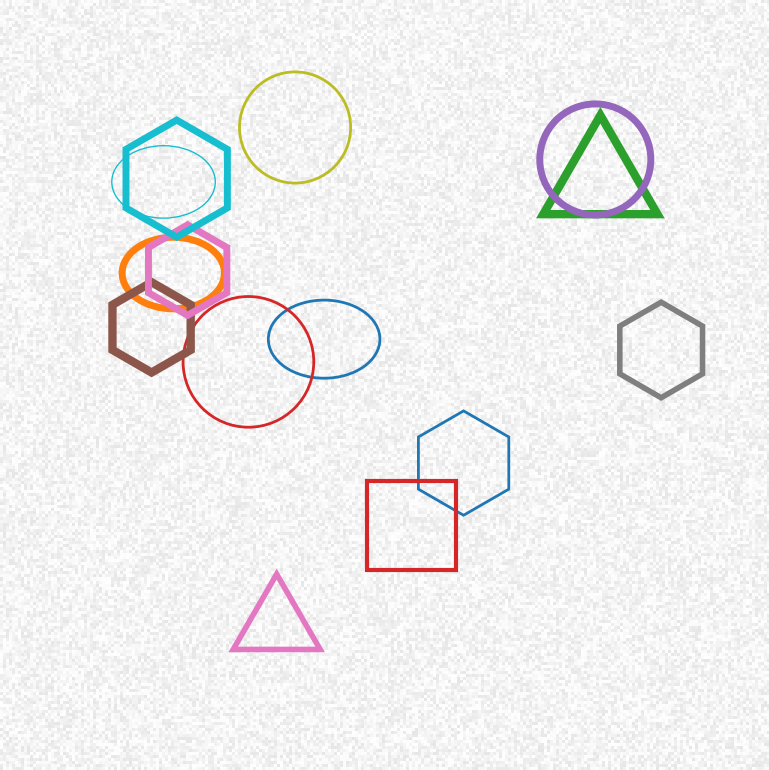[{"shape": "oval", "thickness": 1, "radius": 0.36, "center": [0.421, 0.56]}, {"shape": "hexagon", "thickness": 1, "radius": 0.34, "center": [0.602, 0.399]}, {"shape": "oval", "thickness": 2.5, "radius": 0.33, "center": [0.225, 0.645]}, {"shape": "triangle", "thickness": 3, "radius": 0.43, "center": [0.78, 0.765]}, {"shape": "square", "thickness": 1.5, "radius": 0.29, "center": [0.534, 0.317]}, {"shape": "circle", "thickness": 1, "radius": 0.42, "center": [0.323, 0.53]}, {"shape": "circle", "thickness": 2.5, "radius": 0.36, "center": [0.773, 0.793]}, {"shape": "hexagon", "thickness": 3, "radius": 0.29, "center": [0.197, 0.575]}, {"shape": "hexagon", "thickness": 2.5, "radius": 0.29, "center": [0.244, 0.649]}, {"shape": "triangle", "thickness": 2, "radius": 0.33, "center": [0.359, 0.189]}, {"shape": "hexagon", "thickness": 2, "radius": 0.31, "center": [0.859, 0.545]}, {"shape": "circle", "thickness": 1, "radius": 0.36, "center": [0.383, 0.834]}, {"shape": "oval", "thickness": 0.5, "radius": 0.34, "center": [0.212, 0.764]}, {"shape": "hexagon", "thickness": 2.5, "radius": 0.38, "center": [0.229, 0.768]}]